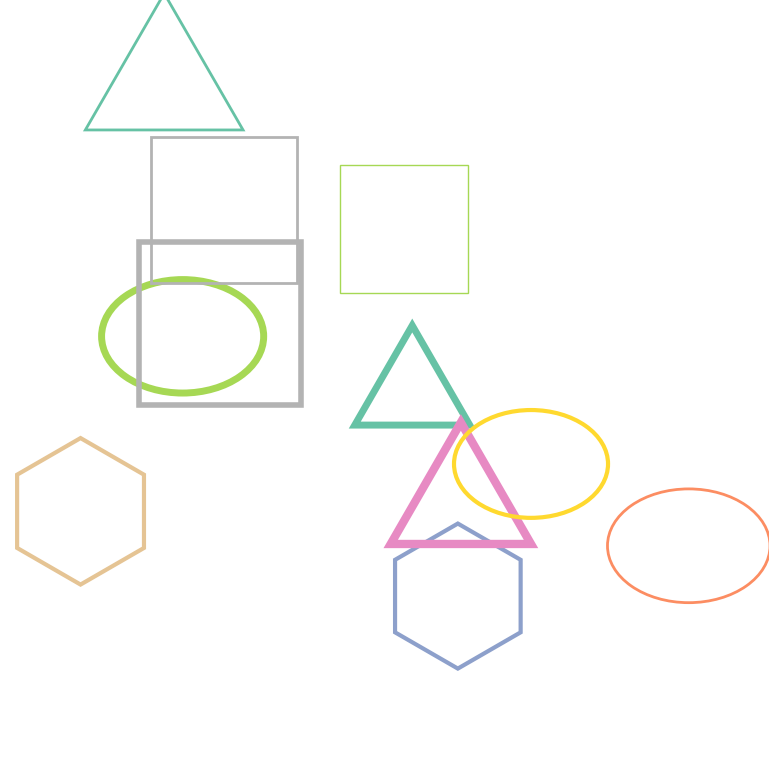[{"shape": "triangle", "thickness": 1, "radius": 0.59, "center": [0.213, 0.89]}, {"shape": "triangle", "thickness": 2.5, "radius": 0.43, "center": [0.535, 0.491]}, {"shape": "oval", "thickness": 1, "radius": 0.53, "center": [0.894, 0.291]}, {"shape": "hexagon", "thickness": 1.5, "radius": 0.47, "center": [0.595, 0.226]}, {"shape": "triangle", "thickness": 3, "radius": 0.53, "center": [0.599, 0.346]}, {"shape": "square", "thickness": 0.5, "radius": 0.41, "center": [0.525, 0.703]}, {"shape": "oval", "thickness": 2.5, "radius": 0.53, "center": [0.237, 0.563]}, {"shape": "oval", "thickness": 1.5, "radius": 0.5, "center": [0.69, 0.397]}, {"shape": "hexagon", "thickness": 1.5, "radius": 0.48, "center": [0.105, 0.336]}, {"shape": "square", "thickness": 1, "radius": 0.47, "center": [0.291, 0.727]}, {"shape": "square", "thickness": 2, "radius": 0.53, "center": [0.286, 0.58]}]